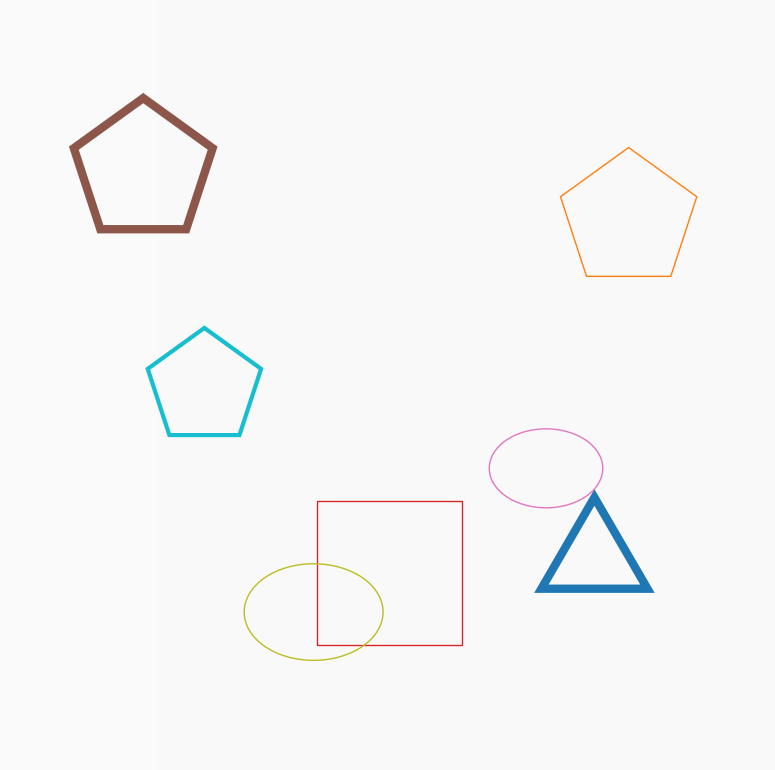[{"shape": "triangle", "thickness": 3, "radius": 0.4, "center": [0.767, 0.275]}, {"shape": "pentagon", "thickness": 0.5, "radius": 0.46, "center": [0.811, 0.716]}, {"shape": "square", "thickness": 0.5, "radius": 0.47, "center": [0.503, 0.256]}, {"shape": "pentagon", "thickness": 3, "radius": 0.47, "center": [0.185, 0.778]}, {"shape": "oval", "thickness": 0.5, "radius": 0.37, "center": [0.705, 0.392]}, {"shape": "oval", "thickness": 0.5, "radius": 0.45, "center": [0.405, 0.205]}, {"shape": "pentagon", "thickness": 1.5, "radius": 0.38, "center": [0.264, 0.497]}]